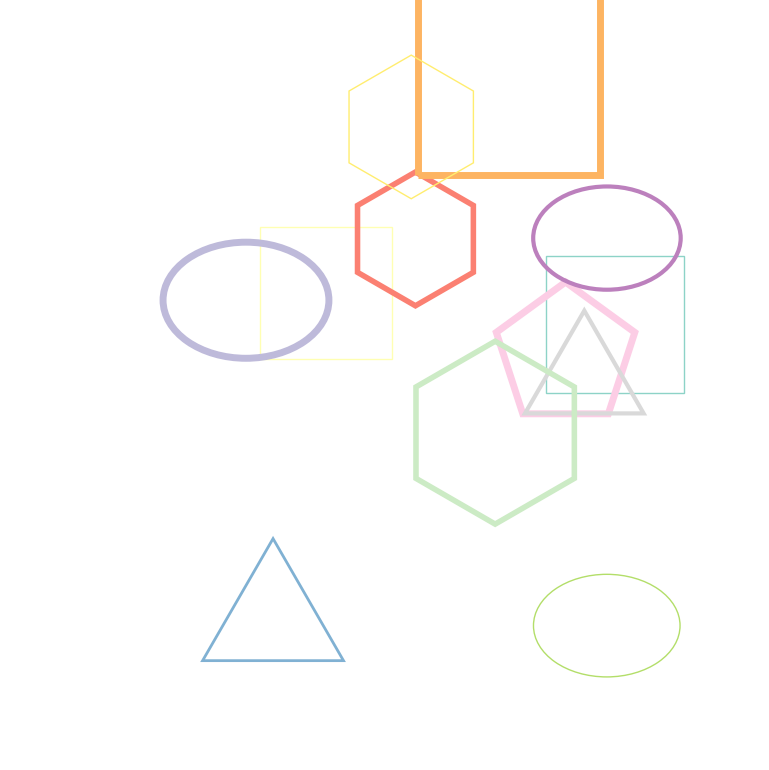[{"shape": "square", "thickness": 0.5, "radius": 0.45, "center": [0.798, 0.579]}, {"shape": "square", "thickness": 0.5, "radius": 0.43, "center": [0.424, 0.619]}, {"shape": "oval", "thickness": 2.5, "radius": 0.54, "center": [0.319, 0.61]}, {"shape": "hexagon", "thickness": 2, "radius": 0.43, "center": [0.54, 0.69]}, {"shape": "triangle", "thickness": 1, "radius": 0.53, "center": [0.355, 0.195]}, {"shape": "square", "thickness": 2.5, "radius": 0.59, "center": [0.661, 0.89]}, {"shape": "oval", "thickness": 0.5, "radius": 0.48, "center": [0.788, 0.188]}, {"shape": "pentagon", "thickness": 2.5, "radius": 0.47, "center": [0.734, 0.539]}, {"shape": "triangle", "thickness": 1.5, "radius": 0.44, "center": [0.759, 0.508]}, {"shape": "oval", "thickness": 1.5, "radius": 0.48, "center": [0.788, 0.691]}, {"shape": "hexagon", "thickness": 2, "radius": 0.59, "center": [0.643, 0.438]}, {"shape": "hexagon", "thickness": 0.5, "radius": 0.47, "center": [0.534, 0.835]}]